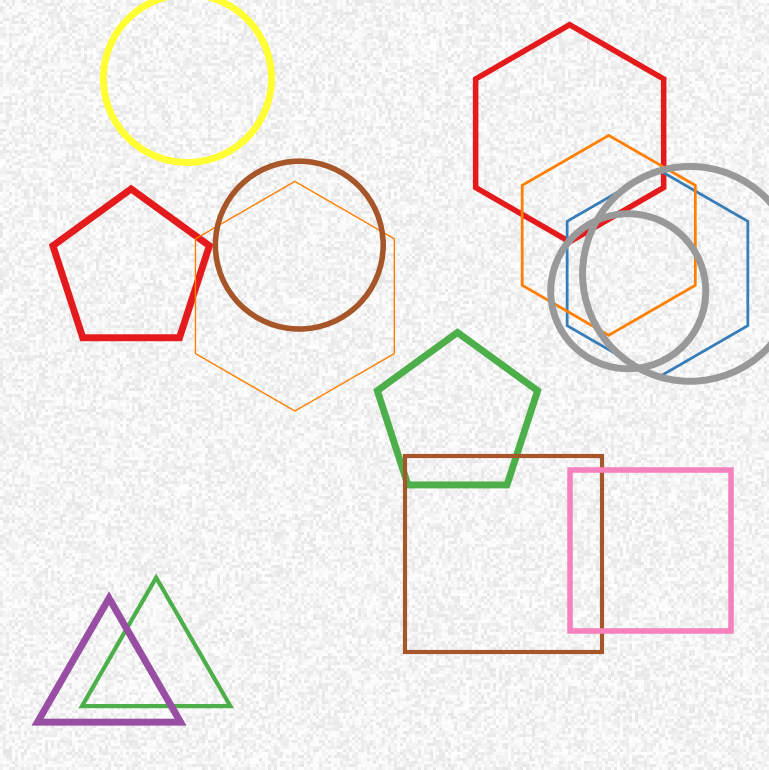[{"shape": "pentagon", "thickness": 2.5, "radius": 0.53, "center": [0.17, 0.648]}, {"shape": "hexagon", "thickness": 2, "radius": 0.7, "center": [0.74, 0.827]}, {"shape": "hexagon", "thickness": 1, "radius": 0.68, "center": [0.854, 0.645]}, {"shape": "triangle", "thickness": 1.5, "radius": 0.56, "center": [0.203, 0.139]}, {"shape": "pentagon", "thickness": 2.5, "radius": 0.55, "center": [0.594, 0.459]}, {"shape": "triangle", "thickness": 2.5, "radius": 0.54, "center": [0.142, 0.116]}, {"shape": "hexagon", "thickness": 0.5, "radius": 0.75, "center": [0.383, 0.615]}, {"shape": "hexagon", "thickness": 1, "radius": 0.65, "center": [0.791, 0.694]}, {"shape": "circle", "thickness": 2.5, "radius": 0.55, "center": [0.243, 0.898]}, {"shape": "circle", "thickness": 2, "radius": 0.54, "center": [0.389, 0.682]}, {"shape": "square", "thickness": 1.5, "radius": 0.64, "center": [0.654, 0.281]}, {"shape": "square", "thickness": 2, "radius": 0.52, "center": [0.845, 0.285]}, {"shape": "circle", "thickness": 2.5, "radius": 0.7, "center": [0.896, 0.644]}, {"shape": "circle", "thickness": 2.5, "radius": 0.5, "center": [0.816, 0.622]}]